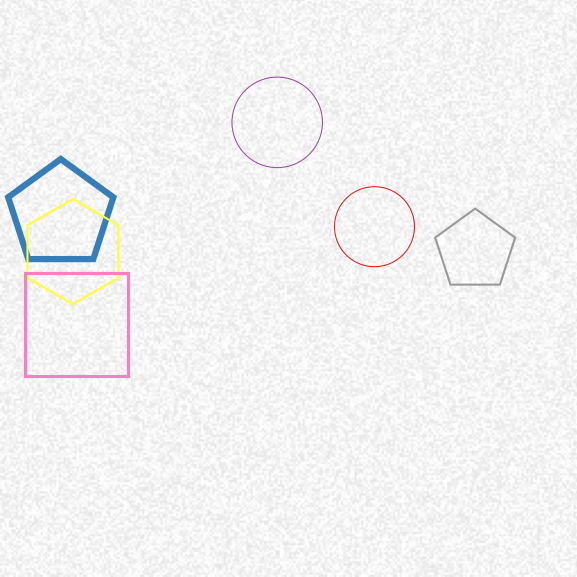[{"shape": "circle", "thickness": 0.5, "radius": 0.35, "center": [0.648, 0.607]}, {"shape": "pentagon", "thickness": 3, "radius": 0.48, "center": [0.105, 0.628]}, {"shape": "circle", "thickness": 0.5, "radius": 0.39, "center": [0.48, 0.787]}, {"shape": "hexagon", "thickness": 1, "radius": 0.45, "center": [0.126, 0.564]}, {"shape": "square", "thickness": 1.5, "radius": 0.44, "center": [0.133, 0.437]}, {"shape": "pentagon", "thickness": 1, "radius": 0.36, "center": [0.823, 0.565]}]